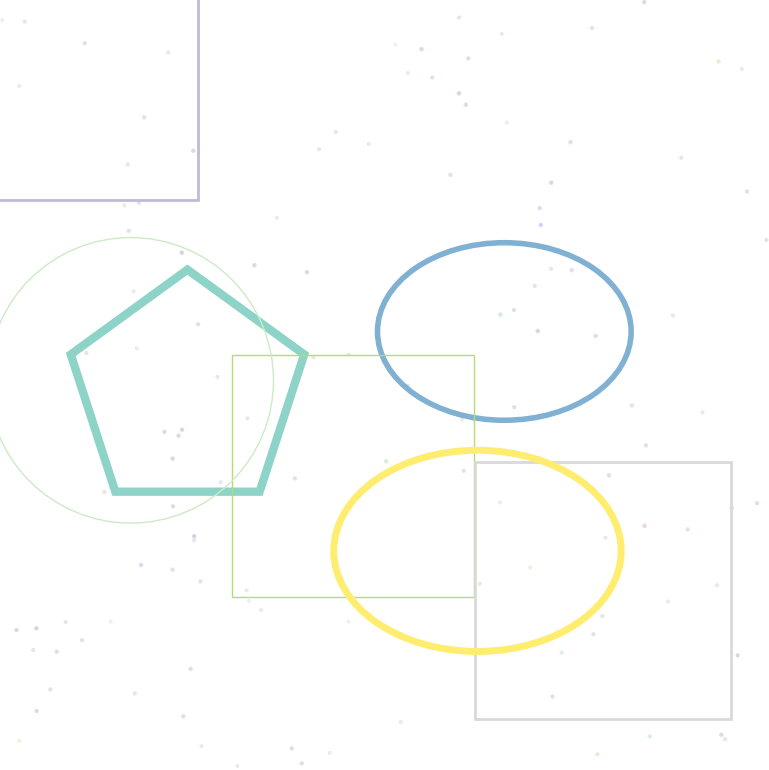[{"shape": "pentagon", "thickness": 3, "radius": 0.8, "center": [0.243, 0.49]}, {"shape": "square", "thickness": 1, "radius": 0.76, "center": [0.104, 0.892]}, {"shape": "oval", "thickness": 2, "radius": 0.82, "center": [0.655, 0.57]}, {"shape": "square", "thickness": 0.5, "radius": 0.79, "center": [0.459, 0.382]}, {"shape": "square", "thickness": 1, "radius": 0.83, "center": [0.783, 0.233]}, {"shape": "circle", "thickness": 0.5, "radius": 0.93, "center": [0.17, 0.506]}, {"shape": "oval", "thickness": 2.5, "radius": 0.93, "center": [0.62, 0.285]}]